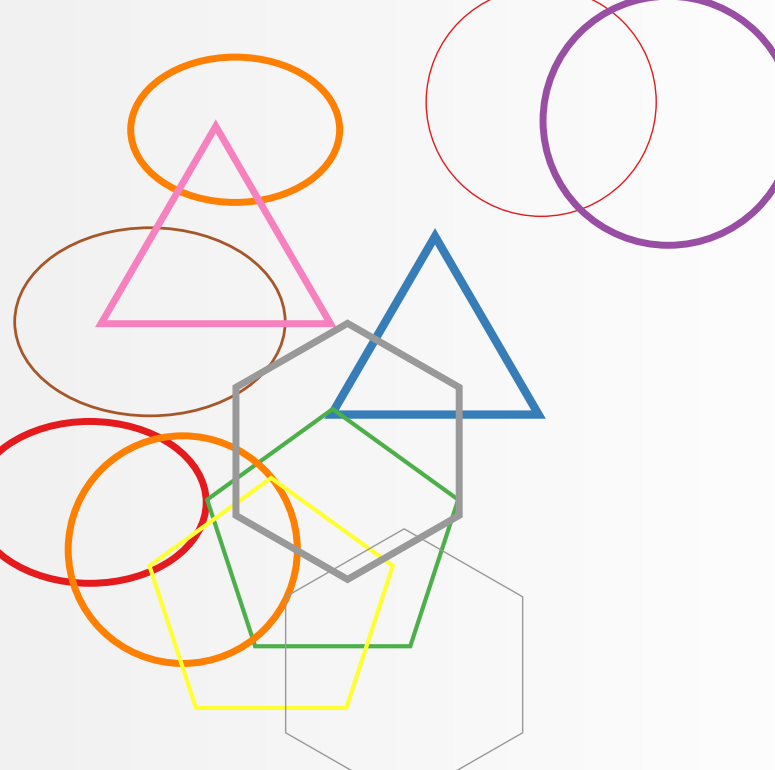[{"shape": "oval", "thickness": 2.5, "radius": 0.75, "center": [0.116, 0.348]}, {"shape": "circle", "thickness": 0.5, "radius": 0.74, "center": [0.698, 0.867]}, {"shape": "triangle", "thickness": 3, "radius": 0.77, "center": [0.561, 0.539]}, {"shape": "pentagon", "thickness": 1.5, "radius": 0.85, "center": [0.429, 0.298]}, {"shape": "circle", "thickness": 2.5, "radius": 0.81, "center": [0.862, 0.843]}, {"shape": "circle", "thickness": 2.5, "radius": 0.74, "center": [0.236, 0.286]}, {"shape": "oval", "thickness": 2.5, "radius": 0.67, "center": [0.303, 0.831]}, {"shape": "pentagon", "thickness": 1.5, "radius": 0.83, "center": [0.35, 0.214]}, {"shape": "oval", "thickness": 1, "radius": 0.87, "center": [0.193, 0.582]}, {"shape": "triangle", "thickness": 2.5, "radius": 0.85, "center": [0.278, 0.665]}, {"shape": "hexagon", "thickness": 2.5, "radius": 0.83, "center": [0.448, 0.414]}, {"shape": "hexagon", "thickness": 0.5, "radius": 0.88, "center": [0.521, 0.137]}]